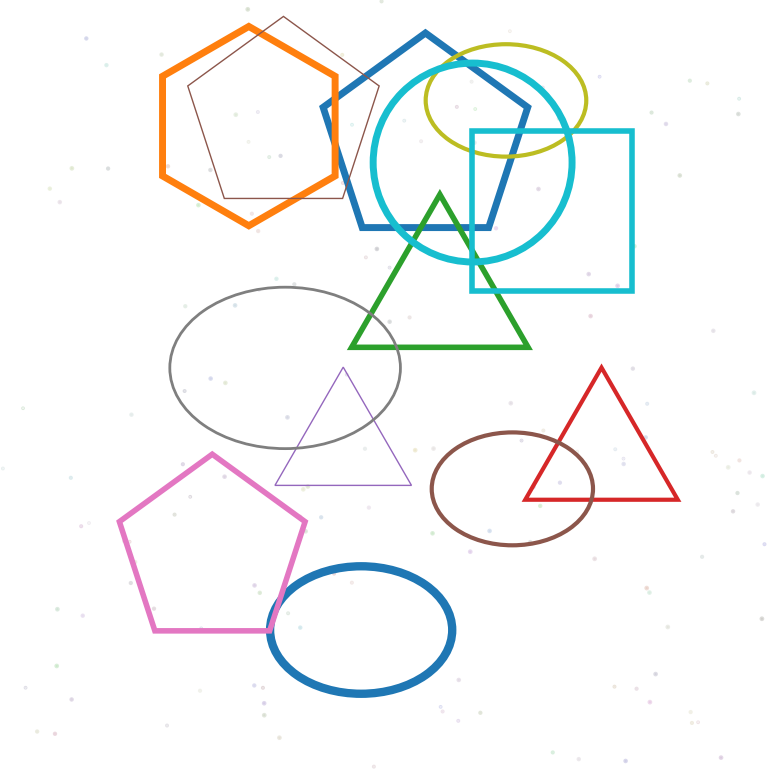[{"shape": "oval", "thickness": 3, "radius": 0.59, "center": [0.469, 0.182]}, {"shape": "pentagon", "thickness": 2.5, "radius": 0.7, "center": [0.553, 0.817]}, {"shape": "hexagon", "thickness": 2.5, "radius": 0.65, "center": [0.323, 0.836]}, {"shape": "triangle", "thickness": 2, "radius": 0.66, "center": [0.571, 0.615]}, {"shape": "triangle", "thickness": 1.5, "radius": 0.57, "center": [0.781, 0.408]}, {"shape": "triangle", "thickness": 0.5, "radius": 0.51, "center": [0.446, 0.421]}, {"shape": "oval", "thickness": 1.5, "radius": 0.52, "center": [0.665, 0.365]}, {"shape": "pentagon", "thickness": 0.5, "radius": 0.65, "center": [0.368, 0.848]}, {"shape": "pentagon", "thickness": 2, "radius": 0.63, "center": [0.276, 0.283]}, {"shape": "oval", "thickness": 1, "radius": 0.75, "center": [0.37, 0.522]}, {"shape": "oval", "thickness": 1.5, "radius": 0.52, "center": [0.657, 0.87]}, {"shape": "circle", "thickness": 2.5, "radius": 0.65, "center": [0.614, 0.789]}, {"shape": "square", "thickness": 2, "radius": 0.52, "center": [0.717, 0.726]}]